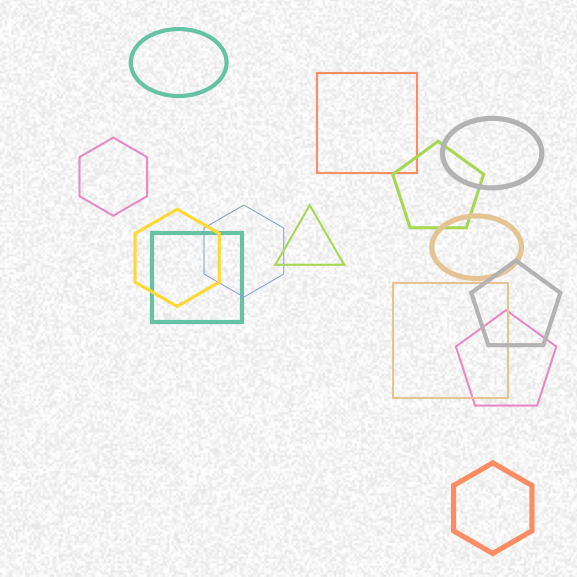[{"shape": "oval", "thickness": 2, "radius": 0.41, "center": [0.309, 0.891]}, {"shape": "square", "thickness": 2, "radius": 0.39, "center": [0.34, 0.519]}, {"shape": "hexagon", "thickness": 2.5, "radius": 0.39, "center": [0.853, 0.119]}, {"shape": "square", "thickness": 1, "radius": 0.43, "center": [0.636, 0.786]}, {"shape": "hexagon", "thickness": 0.5, "radius": 0.4, "center": [0.422, 0.564]}, {"shape": "hexagon", "thickness": 1, "radius": 0.34, "center": [0.196, 0.693]}, {"shape": "pentagon", "thickness": 1, "radius": 0.46, "center": [0.876, 0.371]}, {"shape": "triangle", "thickness": 1, "radius": 0.34, "center": [0.536, 0.575]}, {"shape": "pentagon", "thickness": 1.5, "radius": 0.41, "center": [0.759, 0.672]}, {"shape": "hexagon", "thickness": 1.5, "radius": 0.42, "center": [0.307, 0.553]}, {"shape": "oval", "thickness": 2.5, "radius": 0.39, "center": [0.825, 0.571]}, {"shape": "square", "thickness": 1, "radius": 0.5, "center": [0.78, 0.409]}, {"shape": "pentagon", "thickness": 2, "radius": 0.41, "center": [0.893, 0.467]}, {"shape": "oval", "thickness": 2.5, "radius": 0.43, "center": [0.852, 0.734]}]